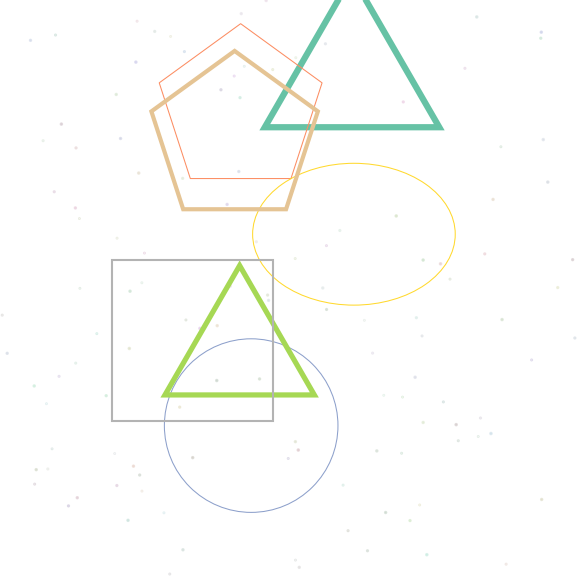[{"shape": "triangle", "thickness": 3, "radius": 0.87, "center": [0.61, 0.866]}, {"shape": "pentagon", "thickness": 0.5, "radius": 0.74, "center": [0.417, 0.81]}, {"shape": "circle", "thickness": 0.5, "radius": 0.75, "center": [0.435, 0.262]}, {"shape": "triangle", "thickness": 2.5, "radius": 0.75, "center": [0.415, 0.39]}, {"shape": "oval", "thickness": 0.5, "radius": 0.88, "center": [0.613, 0.594]}, {"shape": "pentagon", "thickness": 2, "radius": 0.76, "center": [0.406, 0.759]}, {"shape": "square", "thickness": 1, "radius": 0.7, "center": [0.334, 0.409]}]